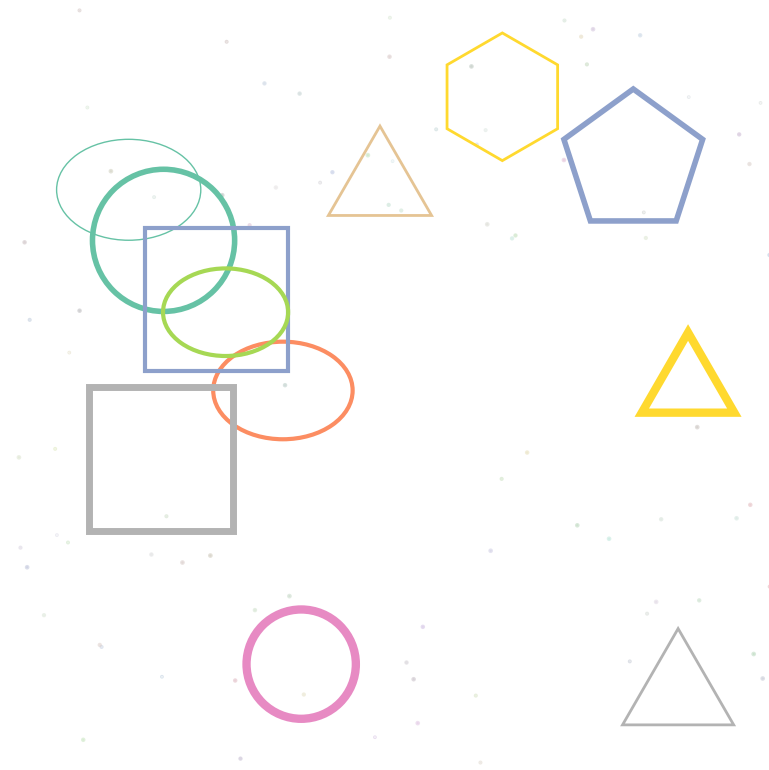[{"shape": "oval", "thickness": 0.5, "radius": 0.47, "center": [0.167, 0.754]}, {"shape": "circle", "thickness": 2, "radius": 0.46, "center": [0.212, 0.688]}, {"shape": "oval", "thickness": 1.5, "radius": 0.45, "center": [0.367, 0.493]}, {"shape": "pentagon", "thickness": 2, "radius": 0.47, "center": [0.822, 0.79]}, {"shape": "square", "thickness": 1.5, "radius": 0.46, "center": [0.281, 0.611]}, {"shape": "circle", "thickness": 3, "radius": 0.35, "center": [0.391, 0.137]}, {"shape": "oval", "thickness": 1.5, "radius": 0.41, "center": [0.293, 0.595]}, {"shape": "hexagon", "thickness": 1, "radius": 0.41, "center": [0.652, 0.874]}, {"shape": "triangle", "thickness": 3, "radius": 0.35, "center": [0.894, 0.499]}, {"shape": "triangle", "thickness": 1, "radius": 0.39, "center": [0.493, 0.759]}, {"shape": "square", "thickness": 2.5, "radius": 0.47, "center": [0.209, 0.404]}, {"shape": "triangle", "thickness": 1, "radius": 0.42, "center": [0.881, 0.1]}]